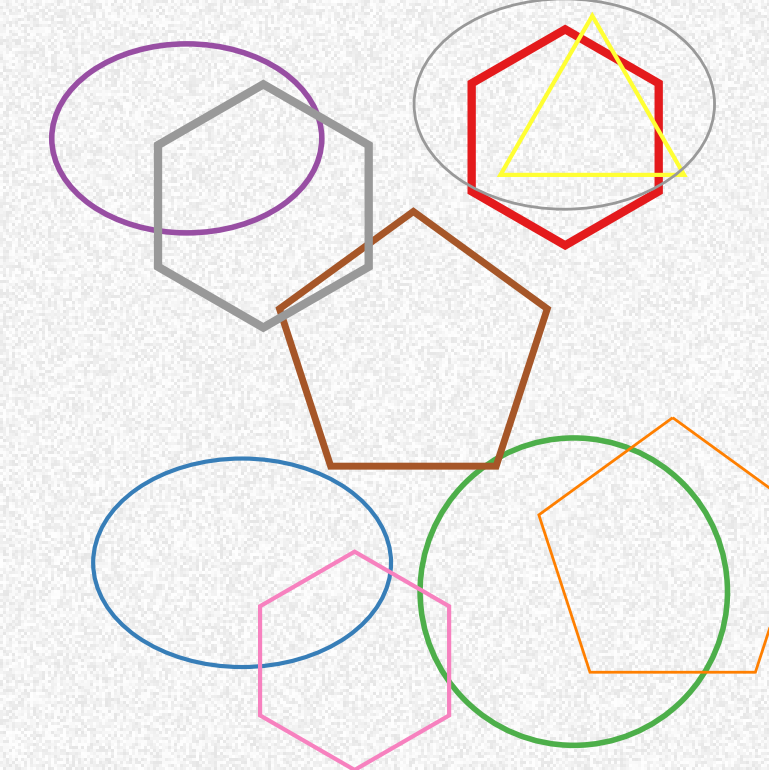[{"shape": "hexagon", "thickness": 3, "radius": 0.7, "center": [0.734, 0.822]}, {"shape": "oval", "thickness": 1.5, "radius": 0.97, "center": [0.314, 0.269]}, {"shape": "circle", "thickness": 2, "radius": 1.0, "center": [0.745, 0.232]}, {"shape": "oval", "thickness": 2, "radius": 0.88, "center": [0.243, 0.82]}, {"shape": "pentagon", "thickness": 1, "radius": 0.91, "center": [0.874, 0.275]}, {"shape": "triangle", "thickness": 1.5, "radius": 0.69, "center": [0.769, 0.842]}, {"shape": "pentagon", "thickness": 2.5, "radius": 0.91, "center": [0.537, 0.542]}, {"shape": "hexagon", "thickness": 1.5, "radius": 0.71, "center": [0.461, 0.142]}, {"shape": "hexagon", "thickness": 3, "radius": 0.79, "center": [0.342, 0.733]}, {"shape": "oval", "thickness": 1, "radius": 0.98, "center": [0.733, 0.865]}]